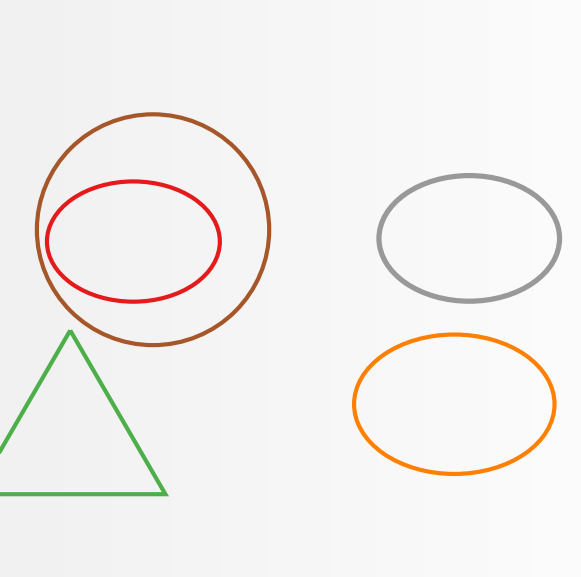[{"shape": "oval", "thickness": 2, "radius": 0.74, "center": [0.229, 0.581]}, {"shape": "triangle", "thickness": 2, "radius": 0.95, "center": [0.121, 0.238]}, {"shape": "oval", "thickness": 2, "radius": 0.86, "center": [0.782, 0.299]}, {"shape": "circle", "thickness": 2, "radius": 1.0, "center": [0.263, 0.601]}, {"shape": "oval", "thickness": 2.5, "radius": 0.78, "center": [0.807, 0.586]}]